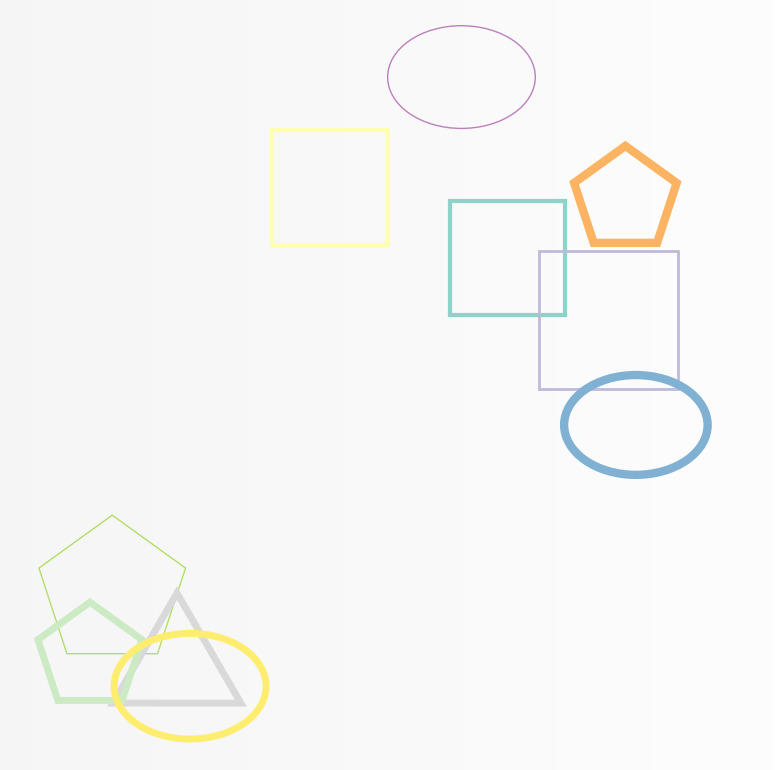[{"shape": "square", "thickness": 1.5, "radius": 0.37, "center": [0.655, 0.665]}, {"shape": "square", "thickness": 1.5, "radius": 0.37, "center": [0.426, 0.756]}, {"shape": "square", "thickness": 1, "radius": 0.45, "center": [0.785, 0.585]}, {"shape": "oval", "thickness": 3, "radius": 0.46, "center": [0.82, 0.448]}, {"shape": "pentagon", "thickness": 3, "radius": 0.35, "center": [0.807, 0.741]}, {"shape": "pentagon", "thickness": 0.5, "radius": 0.5, "center": [0.145, 0.232]}, {"shape": "triangle", "thickness": 2.5, "radius": 0.48, "center": [0.228, 0.134]}, {"shape": "oval", "thickness": 0.5, "radius": 0.48, "center": [0.595, 0.9]}, {"shape": "pentagon", "thickness": 2.5, "radius": 0.35, "center": [0.116, 0.147]}, {"shape": "oval", "thickness": 2.5, "radius": 0.49, "center": [0.245, 0.109]}]